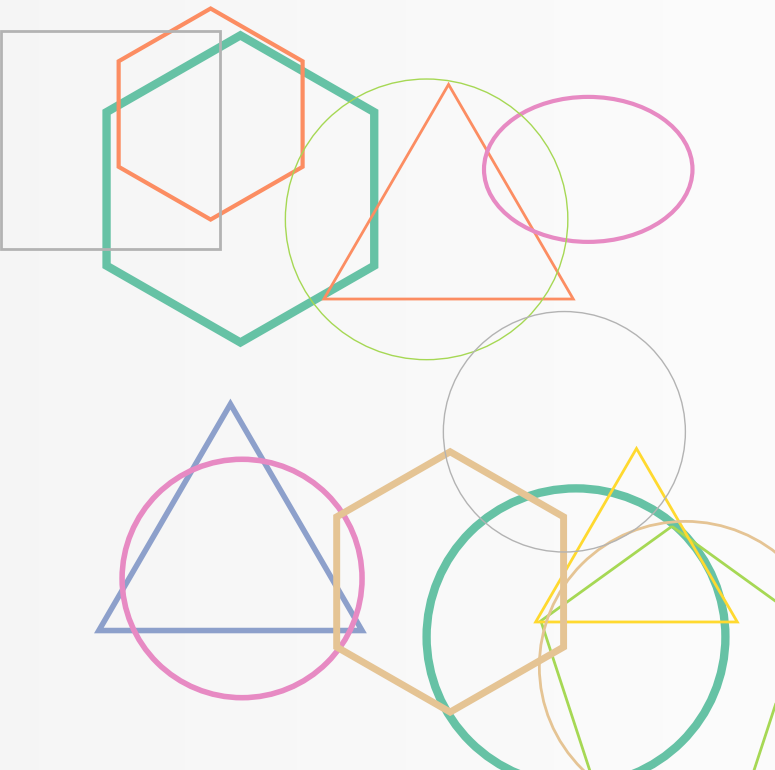[{"shape": "hexagon", "thickness": 3, "radius": 1.0, "center": [0.31, 0.755]}, {"shape": "circle", "thickness": 3, "radius": 0.96, "center": [0.743, 0.173]}, {"shape": "triangle", "thickness": 1, "radius": 0.93, "center": [0.579, 0.705]}, {"shape": "hexagon", "thickness": 1.5, "radius": 0.69, "center": [0.272, 0.852]}, {"shape": "triangle", "thickness": 2, "radius": 0.98, "center": [0.297, 0.279]}, {"shape": "oval", "thickness": 1.5, "radius": 0.67, "center": [0.759, 0.78]}, {"shape": "circle", "thickness": 2, "radius": 0.77, "center": [0.312, 0.249]}, {"shape": "circle", "thickness": 0.5, "radius": 0.91, "center": [0.55, 0.715]}, {"shape": "pentagon", "thickness": 1, "radius": 0.89, "center": [0.867, 0.139]}, {"shape": "triangle", "thickness": 1, "radius": 0.75, "center": [0.821, 0.267]}, {"shape": "hexagon", "thickness": 2.5, "radius": 0.85, "center": [0.581, 0.244]}, {"shape": "circle", "thickness": 1, "radius": 0.94, "center": [0.884, 0.135]}, {"shape": "square", "thickness": 1, "radius": 0.71, "center": [0.142, 0.818]}, {"shape": "circle", "thickness": 0.5, "radius": 0.78, "center": [0.728, 0.439]}]